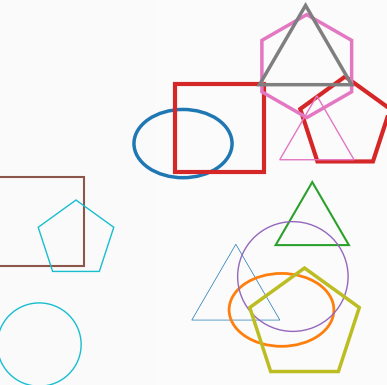[{"shape": "oval", "thickness": 2.5, "radius": 0.63, "center": [0.472, 0.627]}, {"shape": "triangle", "thickness": 0.5, "radius": 0.66, "center": [0.609, 0.234]}, {"shape": "oval", "thickness": 2, "radius": 0.68, "center": [0.726, 0.195]}, {"shape": "triangle", "thickness": 1.5, "radius": 0.55, "center": [0.806, 0.418]}, {"shape": "square", "thickness": 3, "radius": 0.57, "center": [0.567, 0.668]}, {"shape": "pentagon", "thickness": 3, "radius": 0.61, "center": [0.891, 0.679]}, {"shape": "circle", "thickness": 1, "radius": 0.71, "center": [0.756, 0.282]}, {"shape": "square", "thickness": 1.5, "radius": 0.58, "center": [0.1, 0.424]}, {"shape": "triangle", "thickness": 1, "radius": 0.55, "center": [0.818, 0.64]}, {"shape": "hexagon", "thickness": 2.5, "radius": 0.67, "center": [0.792, 0.828]}, {"shape": "triangle", "thickness": 2.5, "radius": 0.69, "center": [0.789, 0.849]}, {"shape": "pentagon", "thickness": 2.5, "radius": 0.74, "center": [0.786, 0.155]}, {"shape": "circle", "thickness": 1, "radius": 0.54, "center": [0.101, 0.105]}, {"shape": "pentagon", "thickness": 1, "radius": 0.51, "center": [0.196, 0.378]}]